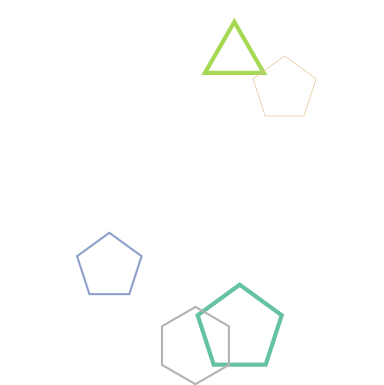[{"shape": "pentagon", "thickness": 3, "radius": 0.57, "center": [0.623, 0.146]}, {"shape": "pentagon", "thickness": 1.5, "radius": 0.44, "center": [0.284, 0.307]}, {"shape": "triangle", "thickness": 3, "radius": 0.44, "center": [0.609, 0.855]}, {"shape": "pentagon", "thickness": 0.5, "radius": 0.43, "center": [0.739, 0.769]}, {"shape": "hexagon", "thickness": 1.5, "radius": 0.5, "center": [0.508, 0.102]}]